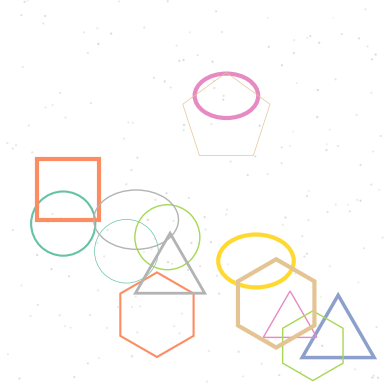[{"shape": "circle", "thickness": 0.5, "radius": 0.41, "center": [0.328, 0.347]}, {"shape": "circle", "thickness": 1.5, "radius": 0.42, "center": [0.164, 0.419]}, {"shape": "hexagon", "thickness": 1.5, "radius": 0.55, "center": [0.408, 0.183]}, {"shape": "square", "thickness": 3, "radius": 0.4, "center": [0.177, 0.508]}, {"shape": "triangle", "thickness": 2.5, "radius": 0.54, "center": [0.878, 0.125]}, {"shape": "triangle", "thickness": 1, "radius": 0.4, "center": [0.753, 0.164]}, {"shape": "oval", "thickness": 3, "radius": 0.41, "center": [0.588, 0.751]}, {"shape": "hexagon", "thickness": 1, "radius": 0.45, "center": [0.813, 0.102]}, {"shape": "circle", "thickness": 1, "radius": 0.42, "center": [0.435, 0.384]}, {"shape": "oval", "thickness": 3, "radius": 0.49, "center": [0.665, 0.322]}, {"shape": "hexagon", "thickness": 3, "radius": 0.57, "center": [0.717, 0.212]}, {"shape": "pentagon", "thickness": 0.5, "radius": 0.6, "center": [0.588, 0.692]}, {"shape": "oval", "thickness": 1, "radius": 0.55, "center": [0.354, 0.429]}, {"shape": "triangle", "thickness": 2, "radius": 0.52, "center": [0.442, 0.29]}]